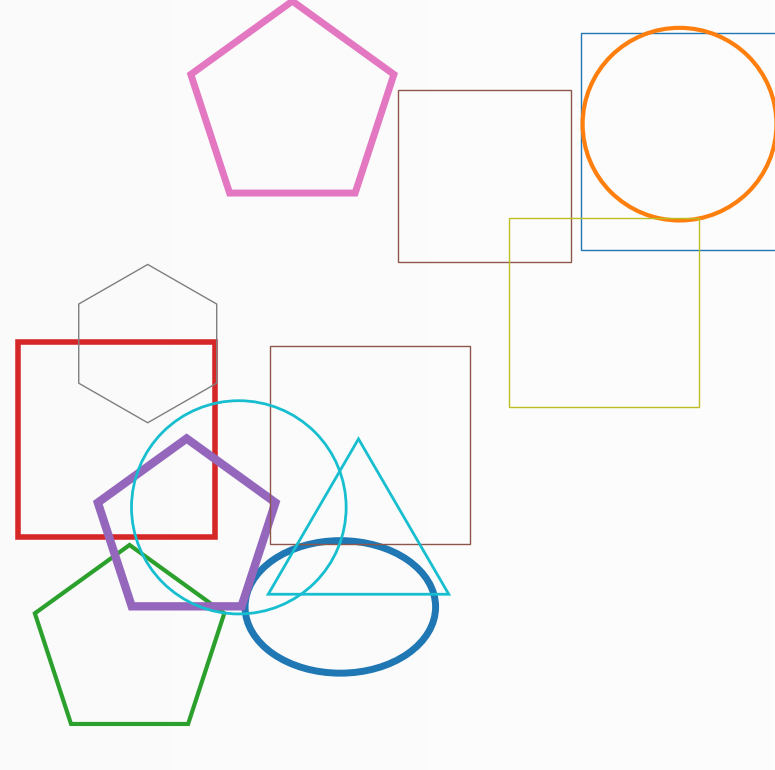[{"shape": "oval", "thickness": 2.5, "radius": 0.61, "center": [0.439, 0.212]}, {"shape": "square", "thickness": 0.5, "radius": 0.7, "center": [0.891, 0.817]}, {"shape": "circle", "thickness": 1.5, "radius": 0.63, "center": [0.877, 0.839]}, {"shape": "pentagon", "thickness": 1.5, "radius": 0.64, "center": [0.167, 0.164]}, {"shape": "square", "thickness": 2, "radius": 0.63, "center": [0.15, 0.429]}, {"shape": "pentagon", "thickness": 3, "radius": 0.6, "center": [0.241, 0.31]}, {"shape": "square", "thickness": 0.5, "radius": 0.64, "center": [0.477, 0.422]}, {"shape": "square", "thickness": 0.5, "radius": 0.56, "center": [0.625, 0.771]}, {"shape": "pentagon", "thickness": 2.5, "radius": 0.69, "center": [0.377, 0.861]}, {"shape": "hexagon", "thickness": 0.5, "radius": 0.51, "center": [0.191, 0.554]}, {"shape": "square", "thickness": 0.5, "radius": 0.61, "center": [0.78, 0.594]}, {"shape": "triangle", "thickness": 1, "radius": 0.67, "center": [0.463, 0.296]}, {"shape": "circle", "thickness": 1, "radius": 0.69, "center": [0.308, 0.341]}]